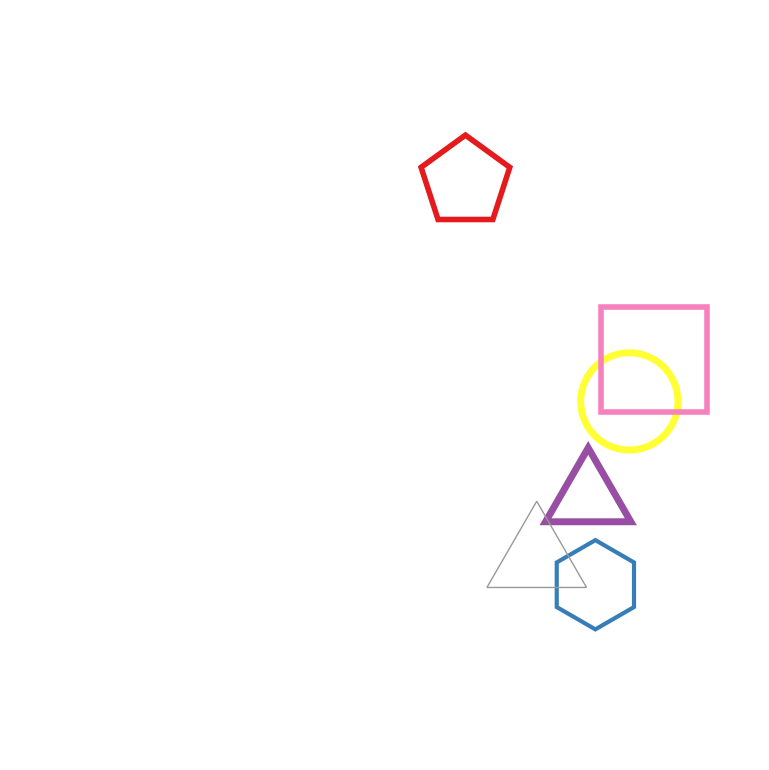[{"shape": "pentagon", "thickness": 2, "radius": 0.3, "center": [0.604, 0.764]}, {"shape": "hexagon", "thickness": 1.5, "radius": 0.29, "center": [0.773, 0.241]}, {"shape": "triangle", "thickness": 2.5, "radius": 0.32, "center": [0.764, 0.354]}, {"shape": "circle", "thickness": 2.5, "radius": 0.32, "center": [0.817, 0.479]}, {"shape": "square", "thickness": 2, "radius": 0.34, "center": [0.849, 0.533]}, {"shape": "triangle", "thickness": 0.5, "radius": 0.37, "center": [0.697, 0.274]}]